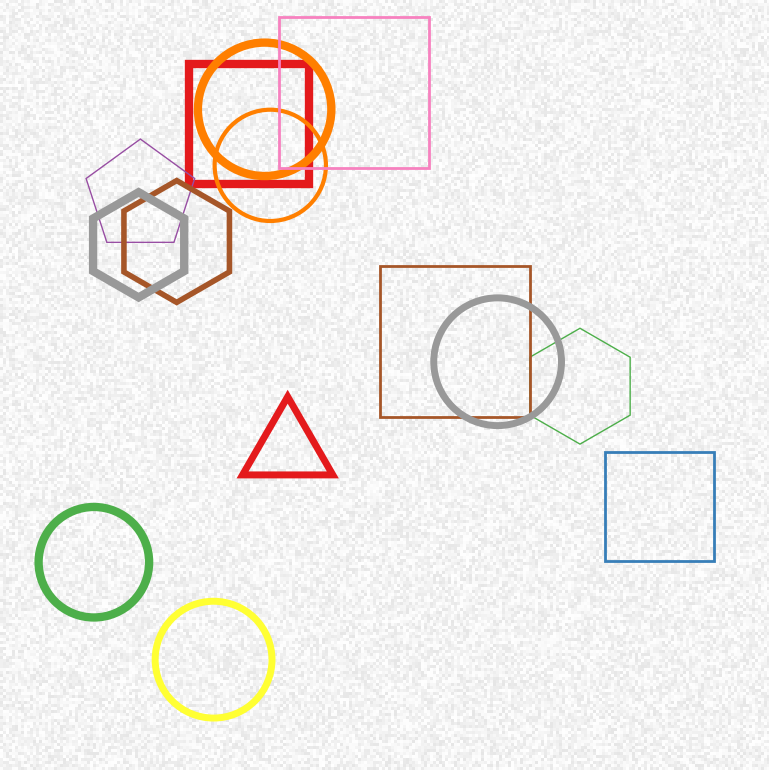[{"shape": "triangle", "thickness": 2.5, "radius": 0.34, "center": [0.374, 0.417]}, {"shape": "square", "thickness": 3, "radius": 0.39, "center": [0.324, 0.839]}, {"shape": "square", "thickness": 1, "radius": 0.35, "center": [0.857, 0.342]}, {"shape": "hexagon", "thickness": 0.5, "radius": 0.38, "center": [0.753, 0.498]}, {"shape": "circle", "thickness": 3, "radius": 0.36, "center": [0.122, 0.27]}, {"shape": "pentagon", "thickness": 0.5, "radius": 0.37, "center": [0.182, 0.745]}, {"shape": "circle", "thickness": 3, "radius": 0.43, "center": [0.344, 0.858]}, {"shape": "circle", "thickness": 1.5, "radius": 0.36, "center": [0.351, 0.785]}, {"shape": "circle", "thickness": 2.5, "radius": 0.38, "center": [0.277, 0.143]}, {"shape": "hexagon", "thickness": 2, "radius": 0.4, "center": [0.229, 0.686]}, {"shape": "square", "thickness": 1, "radius": 0.49, "center": [0.591, 0.557]}, {"shape": "square", "thickness": 1, "radius": 0.49, "center": [0.46, 0.88]}, {"shape": "circle", "thickness": 2.5, "radius": 0.41, "center": [0.646, 0.53]}, {"shape": "hexagon", "thickness": 3, "radius": 0.34, "center": [0.18, 0.682]}]